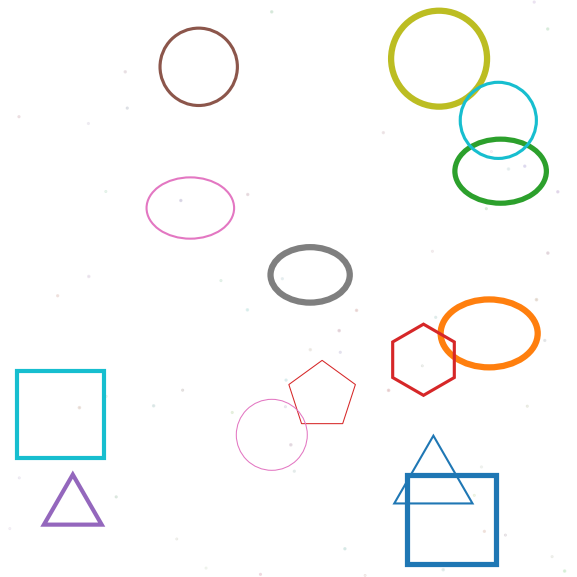[{"shape": "triangle", "thickness": 1, "radius": 0.39, "center": [0.75, 0.166]}, {"shape": "square", "thickness": 2.5, "radius": 0.39, "center": [0.782, 0.1]}, {"shape": "oval", "thickness": 3, "radius": 0.42, "center": [0.847, 0.422]}, {"shape": "oval", "thickness": 2.5, "radius": 0.4, "center": [0.867, 0.703]}, {"shape": "hexagon", "thickness": 1.5, "radius": 0.31, "center": [0.733, 0.376]}, {"shape": "pentagon", "thickness": 0.5, "radius": 0.3, "center": [0.558, 0.315]}, {"shape": "triangle", "thickness": 2, "radius": 0.29, "center": [0.126, 0.12]}, {"shape": "circle", "thickness": 1.5, "radius": 0.33, "center": [0.344, 0.883]}, {"shape": "oval", "thickness": 1, "radius": 0.38, "center": [0.33, 0.639]}, {"shape": "circle", "thickness": 0.5, "radius": 0.31, "center": [0.471, 0.246]}, {"shape": "oval", "thickness": 3, "radius": 0.34, "center": [0.537, 0.523]}, {"shape": "circle", "thickness": 3, "radius": 0.42, "center": [0.76, 0.898]}, {"shape": "square", "thickness": 2, "radius": 0.38, "center": [0.104, 0.281]}, {"shape": "circle", "thickness": 1.5, "radius": 0.33, "center": [0.863, 0.791]}]